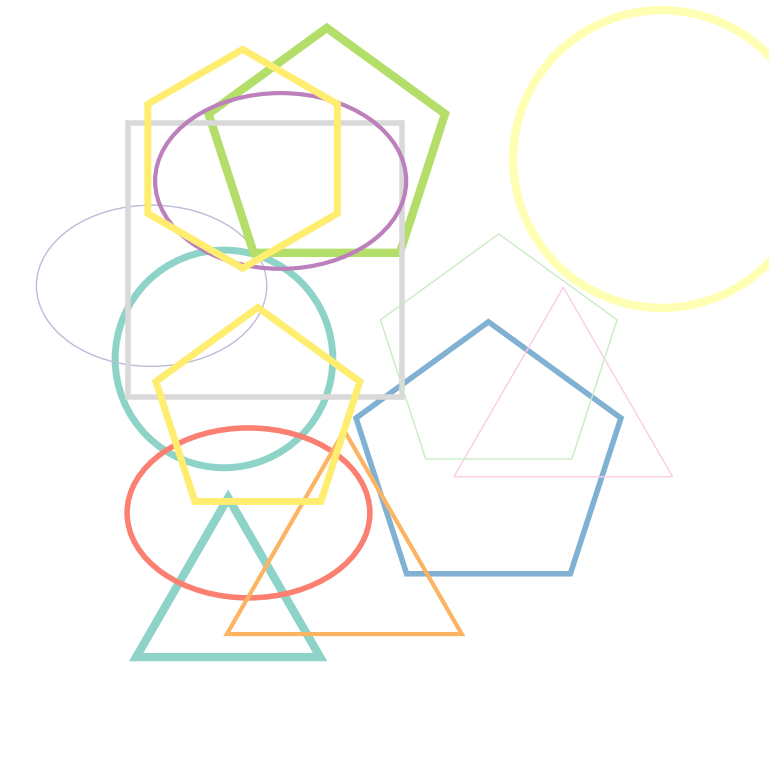[{"shape": "triangle", "thickness": 3, "radius": 0.69, "center": [0.296, 0.216]}, {"shape": "circle", "thickness": 2.5, "radius": 0.71, "center": [0.291, 0.534]}, {"shape": "circle", "thickness": 3, "radius": 0.97, "center": [0.86, 0.793]}, {"shape": "oval", "thickness": 0.5, "radius": 0.75, "center": [0.197, 0.629]}, {"shape": "oval", "thickness": 2, "radius": 0.79, "center": [0.323, 0.334]}, {"shape": "pentagon", "thickness": 2, "radius": 0.9, "center": [0.634, 0.401]}, {"shape": "triangle", "thickness": 1.5, "radius": 0.88, "center": [0.447, 0.265]}, {"shape": "pentagon", "thickness": 3, "radius": 0.81, "center": [0.424, 0.802]}, {"shape": "triangle", "thickness": 0.5, "radius": 0.82, "center": [0.732, 0.463]}, {"shape": "square", "thickness": 2, "radius": 0.89, "center": [0.344, 0.663]}, {"shape": "oval", "thickness": 1.5, "radius": 0.82, "center": [0.364, 0.765]}, {"shape": "pentagon", "thickness": 0.5, "radius": 0.81, "center": [0.648, 0.535]}, {"shape": "hexagon", "thickness": 2.5, "radius": 0.71, "center": [0.315, 0.794]}, {"shape": "pentagon", "thickness": 2.5, "radius": 0.7, "center": [0.335, 0.461]}]